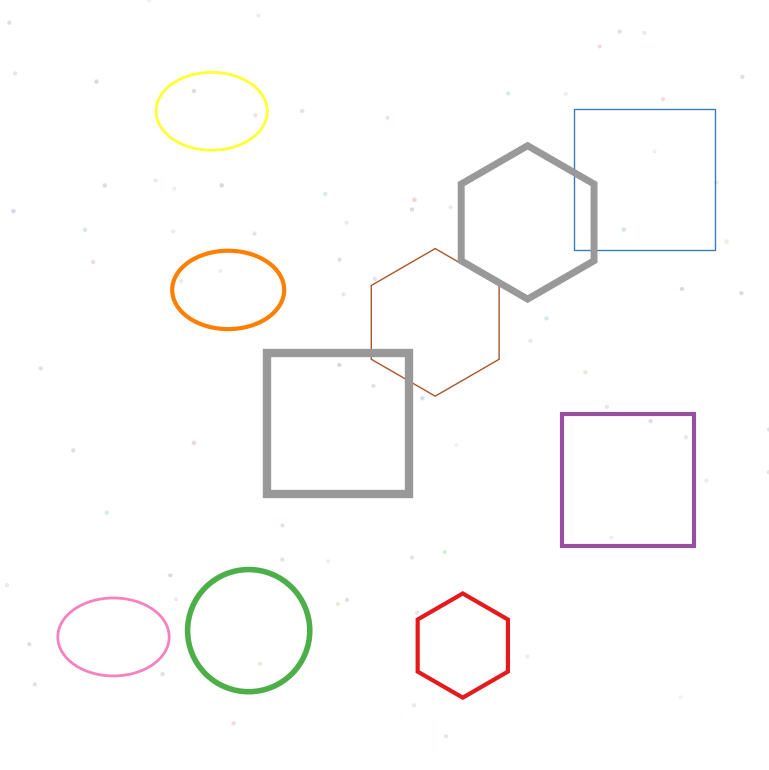[{"shape": "hexagon", "thickness": 1.5, "radius": 0.34, "center": [0.601, 0.162]}, {"shape": "square", "thickness": 0.5, "radius": 0.46, "center": [0.837, 0.767]}, {"shape": "circle", "thickness": 2, "radius": 0.4, "center": [0.323, 0.181]}, {"shape": "square", "thickness": 1.5, "radius": 0.43, "center": [0.816, 0.376]}, {"shape": "oval", "thickness": 1.5, "radius": 0.36, "center": [0.296, 0.623]}, {"shape": "oval", "thickness": 1, "radius": 0.36, "center": [0.275, 0.855]}, {"shape": "hexagon", "thickness": 0.5, "radius": 0.48, "center": [0.565, 0.581]}, {"shape": "oval", "thickness": 1, "radius": 0.36, "center": [0.147, 0.173]}, {"shape": "square", "thickness": 3, "radius": 0.46, "center": [0.439, 0.45]}, {"shape": "hexagon", "thickness": 2.5, "radius": 0.5, "center": [0.685, 0.711]}]